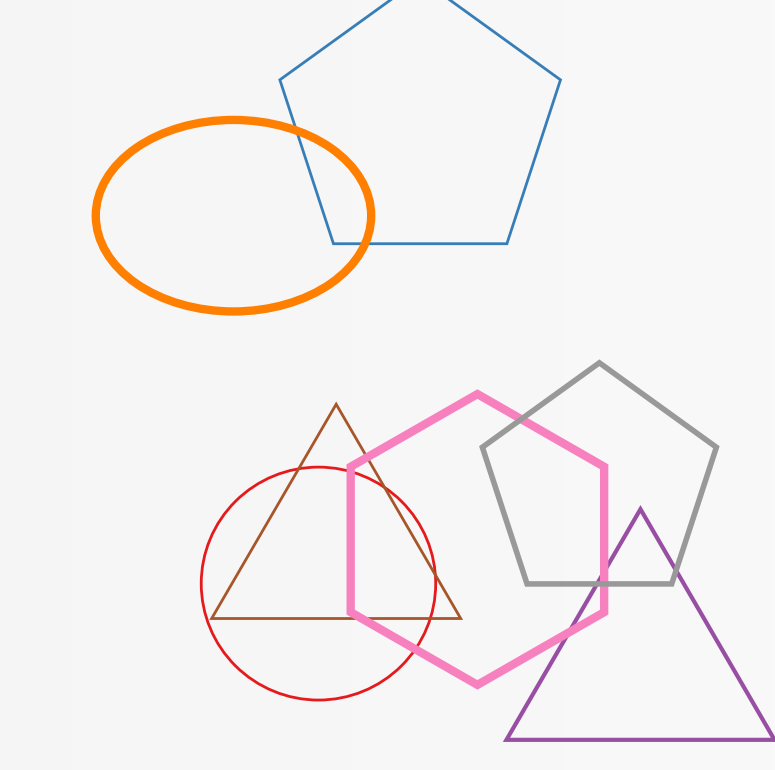[{"shape": "circle", "thickness": 1, "radius": 0.76, "center": [0.411, 0.242]}, {"shape": "pentagon", "thickness": 1, "radius": 0.95, "center": [0.542, 0.837]}, {"shape": "triangle", "thickness": 1.5, "radius": 1.0, "center": [0.826, 0.139]}, {"shape": "oval", "thickness": 3, "radius": 0.89, "center": [0.301, 0.72]}, {"shape": "triangle", "thickness": 1, "radius": 0.93, "center": [0.434, 0.289]}, {"shape": "hexagon", "thickness": 3, "radius": 0.94, "center": [0.616, 0.299]}, {"shape": "pentagon", "thickness": 2, "radius": 0.79, "center": [0.773, 0.37]}]